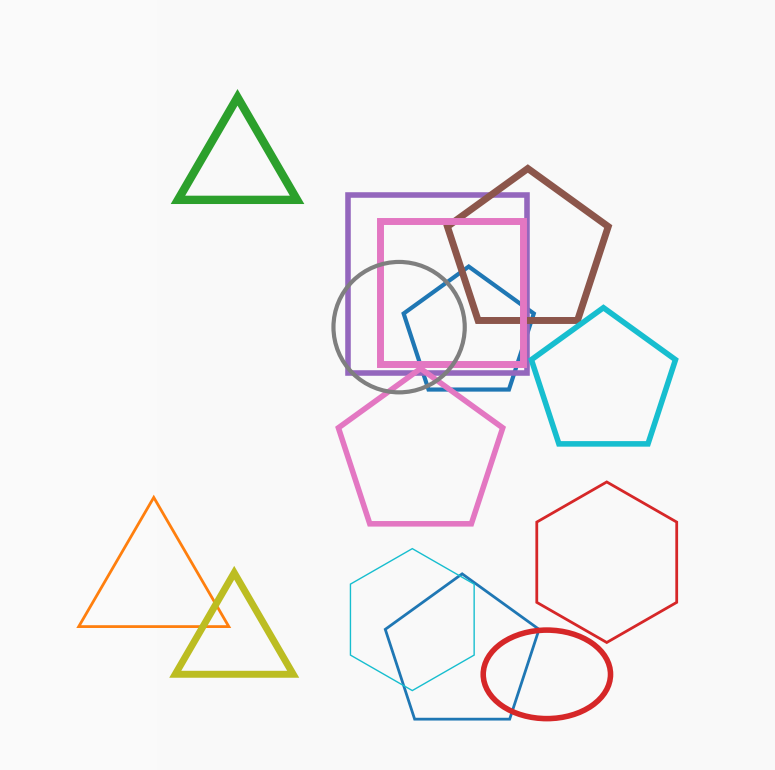[{"shape": "pentagon", "thickness": 1, "radius": 0.52, "center": [0.596, 0.15]}, {"shape": "pentagon", "thickness": 1.5, "radius": 0.44, "center": [0.605, 0.566]}, {"shape": "triangle", "thickness": 1, "radius": 0.56, "center": [0.198, 0.242]}, {"shape": "triangle", "thickness": 3, "radius": 0.44, "center": [0.306, 0.785]}, {"shape": "hexagon", "thickness": 1, "radius": 0.52, "center": [0.783, 0.27]}, {"shape": "oval", "thickness": 2, "radius": 0.41, "center": [0.706, 0.124]}, {"shape": "square", "thickness": 2, "radius": 0.58, "center": [0.564, 0.631]}, {"shape": "pentagon", "thickness": 2.5, "radius": 0.55, "center": [0.681, 0.672]}, {"shape": "square", "thickness": 2.5, "radius": 0.46, "center": [0.583, 0.62]}, {"shape": "pentagon", "thickness": 2, "radius": 0.56, "center": [0.543, 0.41]}, {"shape": "circle", "thickness": 1.5, "radius": 0.42, "center": [0.515, 0.575]}, {"shape": "triangle", "thickness": 2.5, "radius": 0.44, "center": [0.302, 0.168]}, {"shape": "hexagon", "thickness": 0.5, "radius": 0.46, "center": [0.532, 0.195]}, {"shape": "pentagon", "thickness": 2, "radius": 0.49, "center": [0.779, 0.503]}]